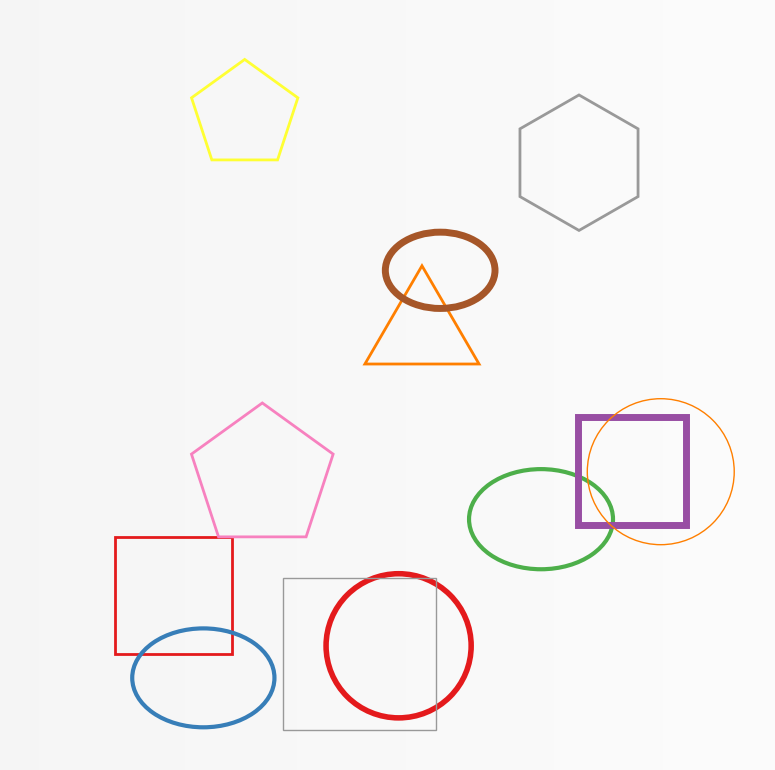[{"shape": "circle", "thickness": 2, "radius": 0.47, "center": [0.514, 0.161]}, {"shape": "square", "thickness": 1, "radius": 0.38, "center": [0.224, 0.227]}, {"shape": "oval", "thickness": 1.5, "radius": 0.46, "center": [0.262, 0.12]}, {"shape": "oval", "thickness": 1.5, "radius": 0.46, "center": [0.698, 0.326]}, {"shape": "square", "thickness": 2.5, "radius": 0.35, "center": [0.816, 0.388]}, {"shape": "triangle", "thickness": 1, "radius": 0.43, "center": [0.544, 0.57]}, {"shape": "circle", "thickness": 0.5, "radius": 0.47, "center": [0.853, 0.387]}, {"shape": "pentagon", "thickness": 1, "radius": 0.36, "center": [0.316, 0.851]}, {"shape": "oval", "thickness": 2.5, "radius": 0.35, "center": [0.568, 0.649]}, {"shape": "pentagon", "thickness": 1, "radius": 0.48, "center": [0.338, 0.381]}, {"shape": "square", "thickness": 0.5, "radius": 0.49, "center": [0.464, 0.151]}, {"shape": "hexagon", "thickness": 1, "radius": 0.44, "center": [0.747, 0.789]}]